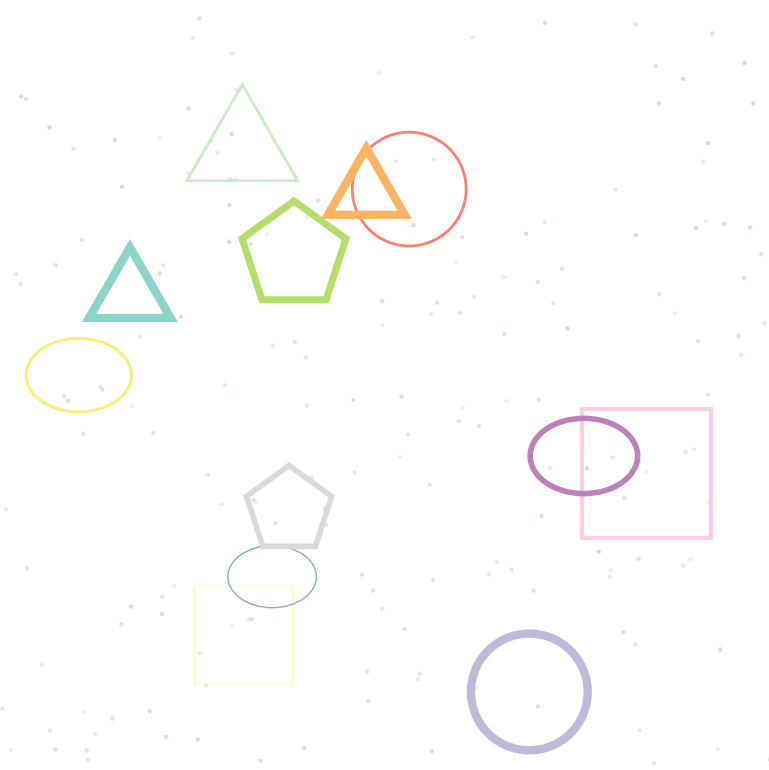[{"shape": "triangle", "thickness": 3, "radius": 0.31, "center": [0.169, 0.618]}, {"shape": "square", "thickness": 0.5, "radius": 0.32, "center": [0.316, 0.177]}, {"shape": "circle", "thickness": 3, "radius": 0.38, "center": [0.687, 0.101]}, {"shape": "circle", "thickness": 1, "radius": 0.37, "center": [0.531, 0.754]}, {"shape": "oval", "thickness": 0.5, "radius": 0.29, "center": [0.353, 0.251]}, {"shape": "triangle", "thickness": 3, "radius": 0.29, "center": [0.476, 0.75]}, {"shape": "pentagon", "thickness": 2.5, "radius": 0.35, "center": [0.382, 0.668]}, {"shape": "square", "thickness": 1.5, "radius": 0.42, "center": [0.84, 0.385]}, {"shape": "pentagon", "thickness": 2, "radius": 0.29, "center": [0.375, 0.337]}, {"shape": "oval", "thickness": 2, "radius": 0.35, "center": [0.758, 0.408]}, {"shape": "triangle", "thickness": 1, "radius": 0.42, "center": [0.315, 0.807]}, {"shape": "oval", "thickness": 1, "radius": 0.34, "center": [0.102, 0.513]}]